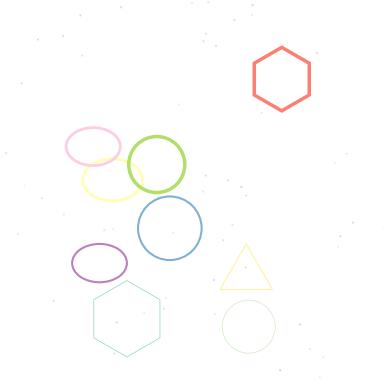[{"shape": "hexagon", "thickness": 0.5, "radius": 0.5, "center": [0.33, 0.172]}, {"shape": "oval", "thickness": 2, "radius": 0.39, "center": [0.292, 0.533]}, {"shape": "hexagon", "thickness": 2.5, "radius": 0.41, "center": [0.732, 0.795]}, {"shape": "circle", "thickness": 1.5, "radius": 0.41, "center": [0.441, 0.407]}, {"shape": "circle", "thickness": 2.5, "radius": 0.36, "center": [0.407, 0.573]}, {"shape": "oval", "thickness": 2, "radius": 0.35, "center": [0.242, 0.619]}, {"shape": "oval", "thickness": 1.5, "radius": 0.36, "center": [0.258, 0.317]}, {"shape": "circle", "thickness": 0.5, "radius": 0.34, "center": [0.646, 0.151]}, {"shape": "triangle", "thickness": 0.5, "radius": 0.39, "center": [0.64, 0.288]}]